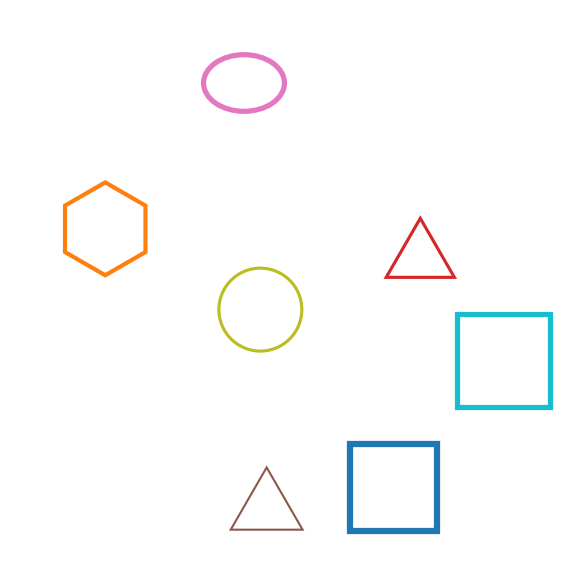[{"shape": "square", "thickness": 3, "radius": 0.38, "center": [0.681, 0.154]}, {"shape": "hexagon", "thickness": 2, "radius": 0.4, "center": [0.182, 0.603]}, {"shape": "triangle", "thickness": 1.5, "radius": 0.34, "center": [0.728, 0.553]}, {"shape": "triangle", "thickness": 1, "radius": 0.36, "center": [0.462, 0.118]}, {"shape": "oval", "thickness": 2.5, "radius": 0.35, "center": [0.423, 0.855]}, {"shape": "circle", "thickness": 1.5, "radius": 0.36, "center": [0.451, 0.463]}, {"shape": "square", "thickness": 2.5, "radius": 0.4, "center": [0.872, 0.376]}]